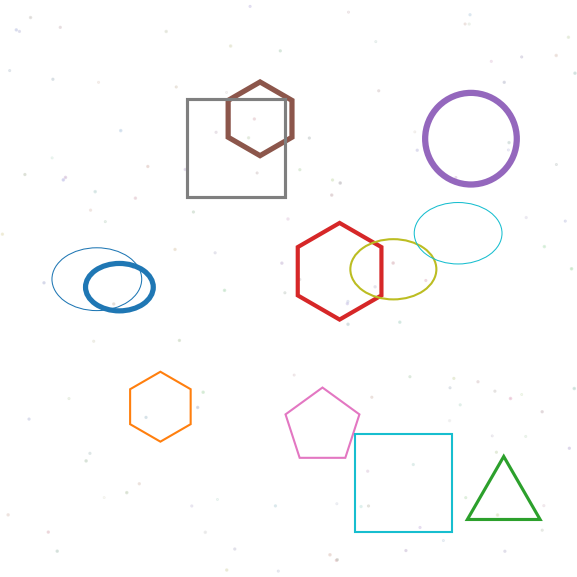[{"shape": "oval", "thickness": 2.5, "radius": 0.29, "center": [0.207, 0.502]}, {"shape": "oval", "thickness": 0.5, "radius": 0.39, "center": [0.168, 0.516]}, {"shape": "hexagon", "thickness": 1, "radius": 0.3, "center": [0.278, 0.295]}, {"shape": "triangle", "thickness": 1.5, "radius": 0.36, "center": [0.872, 0.136]}, {"shape": "hexagon", "thickness": 2, "radius": 0.42, "center": [0.588, 0.529]}, {"shape": "circle", "thickness": 3, "radius": 0.4, "center": [0.816, 0.759]}, {"shape": "hexagon", "thickness": 2.5, "radius": 0.32, "center": [0.45, 0.793]}, {"shape": "pentagon", "thickness": 1, "radius": 0.34, "center": [0.558, 0.261]}, {"shape": "square", "thickness": 1.5, "radius": 0.42, "center": [0.408, 0.743]}, {"shape": "oval", "thickness": 1, "radius": 0.37, "center": [0.681, 0.533]}, {"shape": "square", "thickness": 1, "radius": 0.42, "center": [0.699, 0.162]}, {"shape": "oval", "thickness": 0.5, "radius": 0.38, "center": [0.793, 0.595]}]